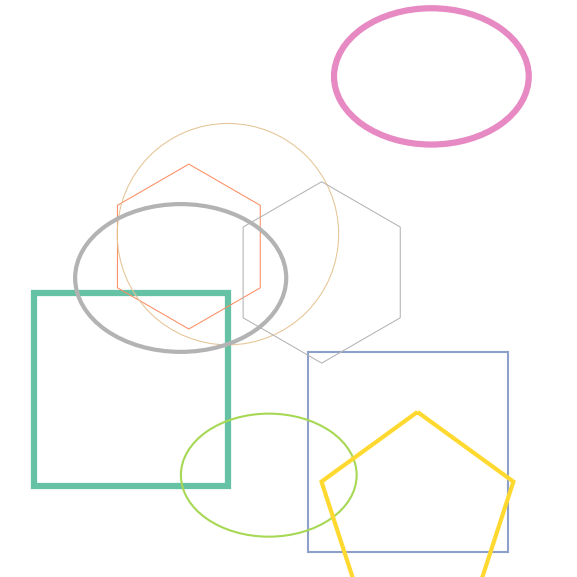[{"shape": "square", "thickness": 3, "radius": 0.84, "center": [0.227, 0.324]}, {"shape": "hexagon", "thickness": 0.5, "radius": 0.71, "center": [0.327, 0.572]}, {"shape": "square", "thickness": 1, "radius": 0.86, "center": [0.706, 0.216]}, {"shape": "oval", "thickness": 3, "radius": 0.84, "center": [0.747, 0.867]}, {"shape": "oval", "thickness": 1, "radius": 0.76, "center": [0.465, 0.176]}, {"shape": "pentagon", "thickness": 2, "radius": 0.87, "center": [0.723, 0.111]}, {"shape": "circle", "thickness": 0.5, "radius": 0.96, "center": [0.395, 0.594]}, {"shape": "hexagon", "thickness": 0.5, "radius": 0.79, "center": [0.557, 0.527]}, {"shape": "oval", "thickness": 2, "radius": 0.91, "center": [0.313, 0.518]}]